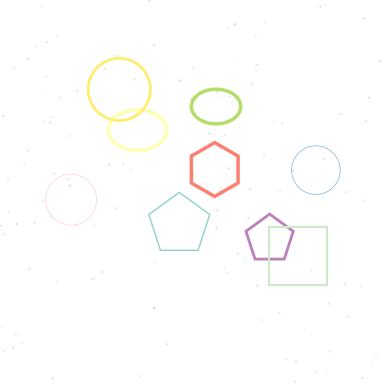[{"shape": "pentagon", "thickness": 1, "radius": 0.42, "center": [0.466, 0.417]}, {"shape": "oval", "thickness": 2.5, "radius": 0.38, "center": [0.358, 0.662]}, {"shape": "hexagon", "thickness": 2.5, "radius": 0.35, "center": [0.558, 0.56]}, {"shape": "circle", "thickness": 0.5, "radius": 0.32, "center": [0.82, 0.558]}, {"shape": "oval", "thickness": 2.5, "radius": 0.32, "center": [0.561, 0.723]}, {"shape": "circle", "thickness": 0.5, "radius": 0.33, "center": [0.185, 0.481]}, {"shape": "pentagon", "thickness": 2, "radius": 0.32, "center": [0.7, 0.379]}, {"shape": "square", "thickness": 1.5, "radius": 0.38, "center": [0.774, 0.334]}, {"shape": "circle", "thickness": 2, "radius": 0.4, "center": [0.31, 0.768]}]